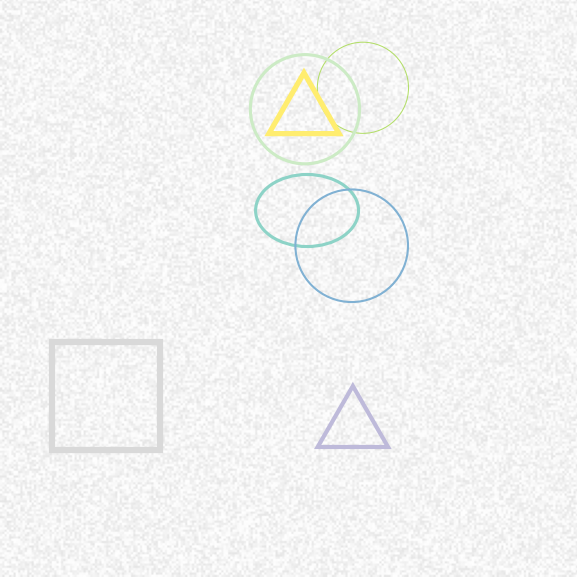[{"shape": "oval", "thickness": 1.5, "radius": 0.45, "center": [0.532, 0.635]}, {"shape": "triangle", "thickness": 2, "radius": 0.35, "center": [0.611, 0.26]}, {"shape": "circle", "thickness": 1, "radius": 0.49, "center": [0.609, 0.574]}, {"shape": "circle", "thickness": 0.5, "radius": 0.39, "center": [0.628, 0.847]}, {"shape": "square", "thickness": 3, "radius": 0.47, "center": [0.184, 0.313]}, {"shape": "circle", "thickness": 1.5, "radius": 0.47, "center": [0.528, 0.81]}, {"shape": "triangle", "thickness": 2.5, "radius": 0.35, "center": [0.526, 0.803]}]